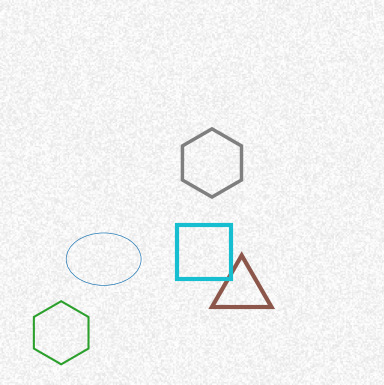[{"shape": "oval", "thickness": 0.5, "radius": 0.49, "center": [0.269, 0.327]}, {"shape": "hexagon", "thickness": 1.5, "radius": 0.41, "center": [0.159, 0.136]}, {"shape": "triangle", "thickness": 3, "radius": 0.45, "center": [0.628, 0.247]}, {"shape": "hexagon", "thickness": 2.5, "radius": 0.44, "center": [0.551, 0.577]}, {"shape": "square", "thickness": 3, "radius": 0.35, "center": [0.529, 0.347]}]